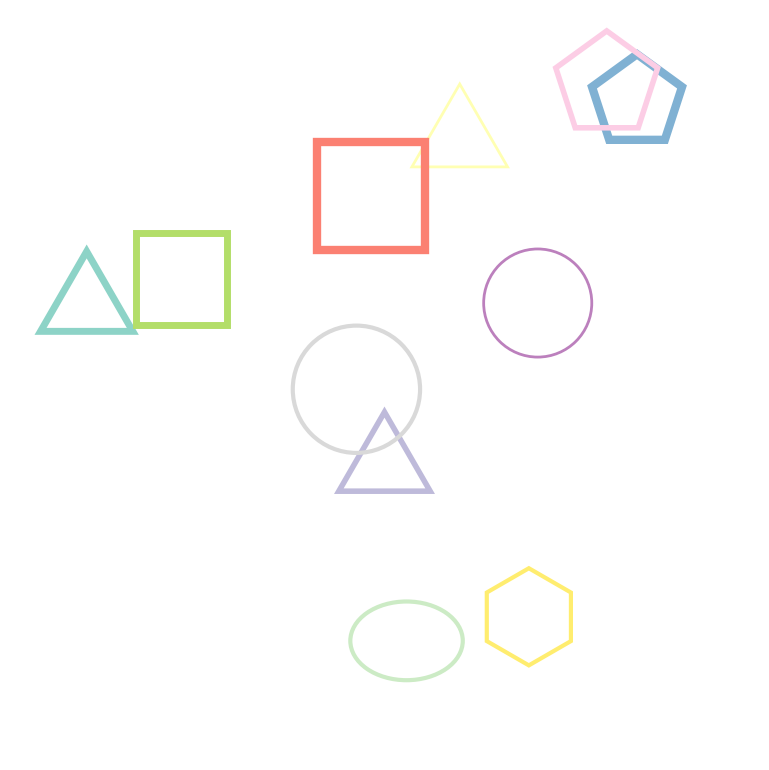[{"shape": "triangle", "thickness": 2.5, "radius": 0.35, "center": [0.113, 0.604]}, {"shape": "triangle", "thickness": 1, "radius": 0.36, "center": [0.597, 0.819]}, {"shape": "triangle", "thickness": 2, "radius": 0.34, "center": [0.499, 0.396]}, {"shape": "square", "thickness": 3, "radius": 0.35, "center": [0.481, 0.745]}, {"shape": "pentagon", "thickness": 3, "radius": 0.31, "center": [0.827, 0.868]}, {"shape": "square", "thickness": 2.5, "radius": 0.3, "center": [0.236, 0.637]}, {"shape": "pentagon", "thickness": 2, "radius": 0.35, "center": [0.788, 0.89]}, {"shape": "circle", "thickness": 1.5, "radius": 0.41, "center": [0.463, 0.494]}, {"shape": "circle", "thickness": 1, "radius": 0.35, "center": [0.698, 0.606]}, {"shape": "oval", "thickness": 1.5, "radius": 0.37, "center": [0.528, 0.168]}, {"shape": "hexagon", "thickness": 1.5, "radius": 0.32, "center": [0.687, 0.199]}]